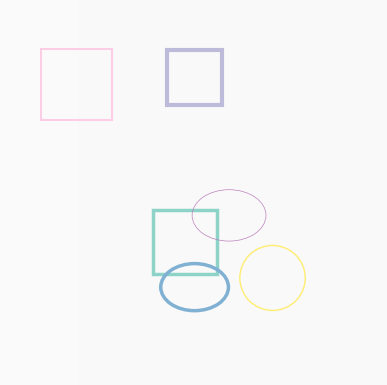[{"shape": "square", "thickness": 2.5, "radius": 0.42, "center": [0.477, 0.372]}, {"shape": "square", "thickness": 3, "radius": 0.35, "center": [0.501, 0.799]}, {"shape": "oval", "thickness": 2.5, "radius": 0.44, "center": [0.502, 0.254]}, {"shape": "square", "thickness": 1.5, "radius": 0.46, "center": [0.198, 0.78]}, {"shape": "oval", "thickness": 0.5, "radius": 0.48, "center": [0.591, 0.441]}, {"shape": "circle", "thickness": 1, "radius": 0.42, "center": [0.703, 0.278]}]